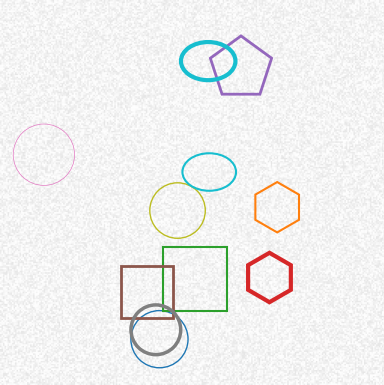[{"shape": "circle", "thickness": 1, "radius": 0.37, "center": [0.414, 0.119]}, {"shape": "hexagon", "thickness": 1.5, "radius": 0.33, "center": [0.72, 0.462]}, {"shape": "square", "thickness": 1.5, "radius": 0.42, "center": [0.507, 0.275]}, {"shape": "hexagon", "thickness": 3, "radius": 0.32, "center": [0.7, 0.279]}, {"shape": "pentagon", "thickness": 2, "radius": 0.42, "center": [0.626, 0.823]}, {"shape": "square", "thickness": 2, "radius": 0.34, "center": [0.382, 0.242]}, {"shape": "circle", "thickness": 0.5, "radius": 0.4, "center": [0.114, 0.598]}, {"shape": "circle", "thickness": 2.5, "radius": 0.32, "center": [0.405, 0.143]}, {"shape": "circle", "thickness": 1, "radius": 0.36, "center": [0.461, 0.453]}, {"shape": "oval", "thickness": 1.5, "radius": 0.35, "center": [0.543, 0.553]}, {"shape": "oval", "thickness": 3, "radius": 0.35, "center": [0.541, 0.841]}]